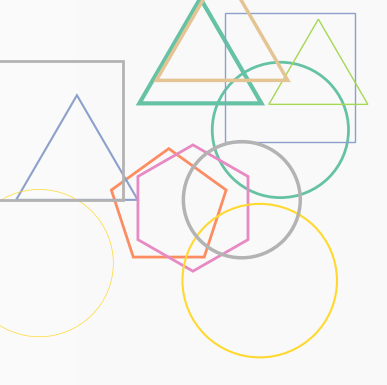[{"shape": "triangle", "thickness": 3, "radius": 0.91, "center": [0.517, 0.822]}, {"shape": "circle", "thickness": 2, "radius": 0.88, "center": [0.724, 0.662]}, {"shape": "pentagon", "thickness": 2, "radius": 0.78, "center": [0.435, 0.458]}, {"shape": "triangle", "thickness": 1.5, "radius": 0.91, "center": [0.199, 0.571]}, {"shape": "square", "thickness": 1, "radius": 0.84, "center": [0.748, 0.8]}, {"shape": "hexagon", "thickness": 2, "radius": 0.82, "center": [0.498, 0.46]}, {"shape": "triangle", "thickness": 1, "radius": 0.74, "center": [0.822, 0.803]}, {"shape": "circle", "thickness": 0.5, "radius": 0.96, "center": [0.101, 0.317]}, {"shape": "circle", "thickness": 1.5, "radius": 1.0, "center": [0.67, 0.271]}, {"shape": "triangle", "thickness": 2.5, "radius": 0.98, "center": [0.573, 0.889]}, {"shape": "square", "thickness": 2, "radius": 0.9, "center": [0.137, 0.66]}, {"shape": "circle", "thickness": 2.5, "radius": 0.75, "center": [0.624, 0.481]}]